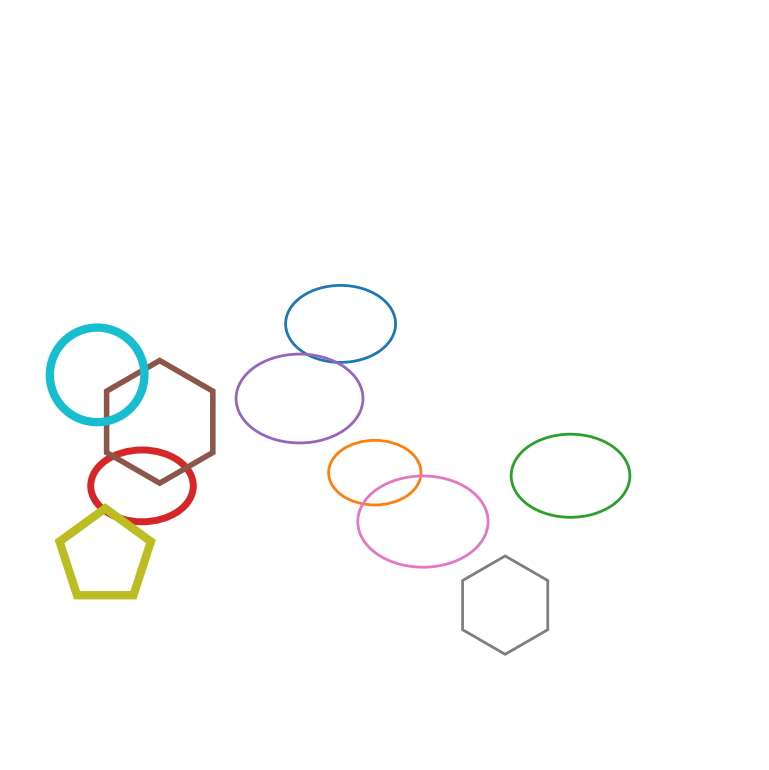[{"shape": "oval", "thickness": 1, "radius": 0.36, "center": [0.442, 0.579]}, {"shape": "oval", "thickness": 1, "radius": 0.3, "center": [0.487, 0.386]}, {"shape": "oval", "thickness": 1, "radius": 0.39, "center": [0.741, 0.382]}, {"shape": "oval", "thickness": 2.5, "radius": 0.33, "center": [0.184, 0.369]}, {"shape": "oval", "thickness": 1, "radius": 0.41, "center": [0.389, 0.482]}, {"shape": "hexagon", "thickness": 2, "radius": 0.4, "center": [0.207, 0.452]}, {"shape": "oval", "thickness": 1, "radius": 0.42, "center": [0.549, 0.323]}, {"shape": "hexagon", "thickness": 1, "radius": 0.32, "center": [0.656, 0.214]}, {"shape": "pentagon", "thickness": 3, "radius": 0.31, "center": [0.137, 0.277]}, {"shape": "circle", "thickness": 3, "radius": 0.31, "center": [0.126, 0.513]}]